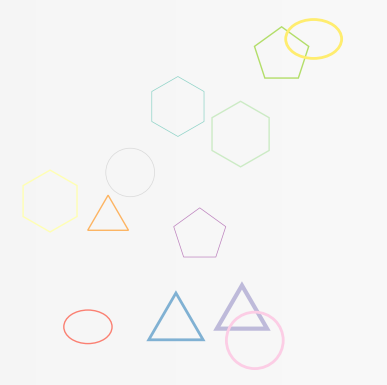[{"shape": "hexagon", "thickness": 0.5, "radius": 0.39, "center": [0.459, 0.723]}, {"shape": "hexagon", "thickness": 1, "radius": 0.4, "center": [0.129, 0.478]}, {"shape": "triangle", "thickness": 3, "radius": 0.37, "center": [0.624, 0.184]}, {"shape": "oval", "thickness": 1, "radius": 0.31, "center": [0.227, 0.151]}, {"shape": "triangle", "thickness": 2, "radius": 0.41, "center": [0.454, 0.158]}, {"shape": "triangle", "thickness": 1, "radius": 0.3, "center": [0.279, 0.432]}, {"shape": "pentagon", "thickness": 1, "radius": 0.37, "center": [0.727, 0.857]}, {"shape": "circle", "thickness": 2, "radius": 0.37, "center": [0.658, 0.116]}, {"shape": "circle", "thickness": 0.5, "radius": 0.32, "center": [0.336, 0.552]}, {"shape": "pentagon", "thickness": 0.5, "radius": 0.35, "center": [0.515, 0.39]}, {"shape": "hexagon", "thickness": 1, "radius": 0.43, "center": [0.621, 0.652]}, {"shape": "oval", "thickness": 2, "radius": 0.36, "center": [0.809, 0.899]}]